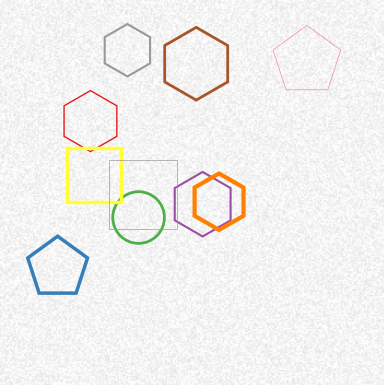[{"shape": "hexagon", "thickness": 1, "radius": 0.4, "center": [0.235, 0.686]}, {"shape": "pentagon", "thickness": 2.5, "radius": 0.41, "center": [0.15, 0.305]}, {"shape": "circle", "thickness": 2, "radius": 0.34, "center": [0.36, 0.435]}, {"shape": "hexagon", "thickness": 1.5, "radius": 0.42, "center": [0.526, 0.47]}, {"shape": "hexagon", "thickness": 3, "radius": 0.37, "center": [0.569, 0.476]}, {"shape": "square", "thickness": 2.5, "radius": 0.35, "center": [0.243, 0.545]}, {"shape": "hexagon", "thickness": 2, "radius": 0.47, "center": [0.51, 0.834]}, {"shape": "pentagon", "thickness": 0.5, "radius": 0.46, "center": [0.797, 0.842]}, {"shape": "hexagon", "thickness": 1.5, "radius": 0.34, "center": [0.331, 0.87]}, {"shape": "square", "thickness": 0.5, "radius": 0.44, "center": [0.372, 0.495]}]